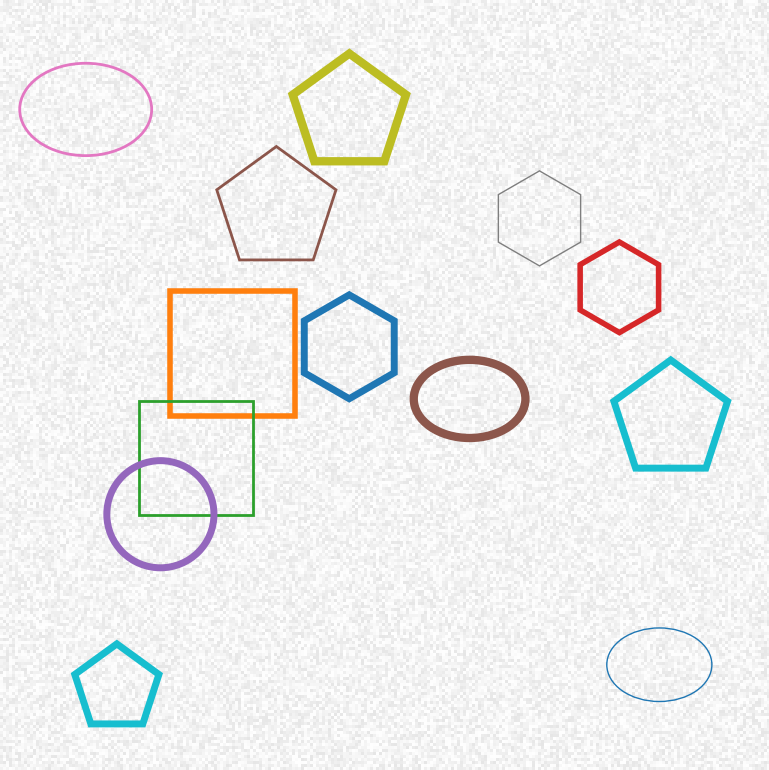[{"shape": "hexagon", "thickness": 2.5, "radius": 0.34, "center": [0.454, 0.55]}, {"shape": "oval", "thickness": 0.5, "radius": 0.34, "center": [0.856, 0.137]}, {"shape": "square", "thickness": 2, "radius": 0.41, "center": [0.302, 0.541]}, {"shape": "square", "thickness": 1, "radius": 0.37, "center": [0.255, 0.405]}, {"shape": "hexagon", "thickness": 2, "radius": 0.29, "center": [0.804, 0.627]}, {"shape": "circle", "thickness": 2.5, "radius": 0.35, "center": [0.208, 0.332]}, {"shape": "pentagon", "thickness": 1, "radius": 0.41, "center": [0.359, 0.728]}, {"shape": "oval", "thickness": 3, "radius": 0.36, "center": [0.61, 0.482]}, {"shape": "oval", "thickness": 1, "radius": 0.43, "center": [0.111, 0.858]}, {"shape": "hexagon", "thickness": 0.5, "radius": 0.31, "center": [0.701, 0.716]}, {"shape": "pentagon", "thickness": 3, "radius": 0.39, "center": [0.454, 0.853]}, {"shape": "pentagon", "thickness": 2.5, "radius": 0.29, "center": [0.152, 0.106]}, {"shape": "pentagon", "thickness": 2.5, "radius": 0.39, "center": [0.871, 0.455]}]